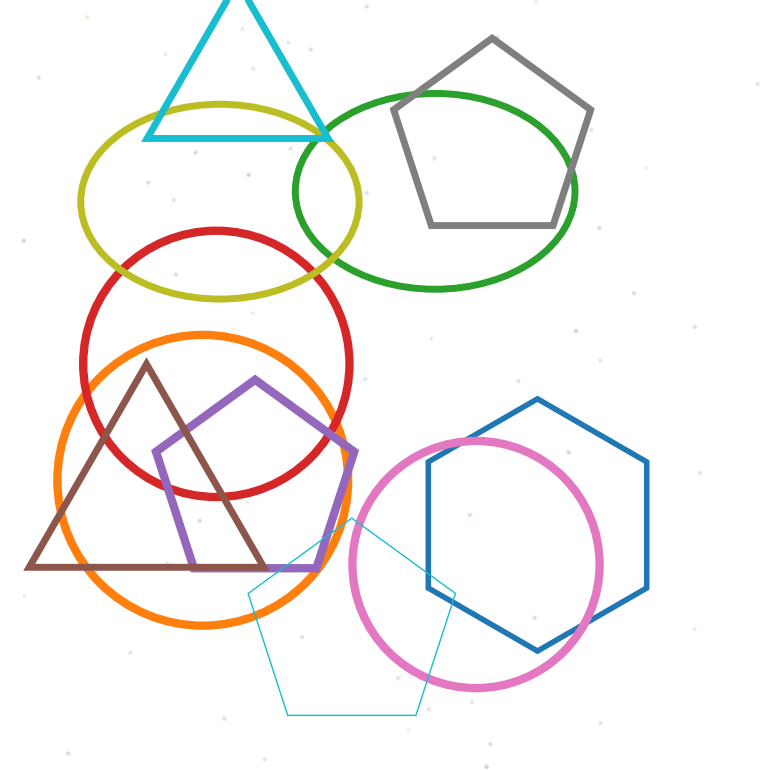[{"shape": "hexagon", "thickness": 2, "radius": 0.82, "center": [0.698, 0.318]}, {"shape": "circle", "thickness": 3, "radius": 0.94, "center": [0.263, 0.376]}, {"shape": "oval", "thickness": 2.5, "radius": 0.91, "center": [0.565, 0.751]}, {"shape": "circle", "thickness": 3, "radius": 0.86, "center": [0.281, 0.527]}, {"shape": "pentagon", "thickness": 3, "radius": 0.68, "center": [0.331, 0.372]}, {"shape": "triangle", "thickness": 2.5, "radius": 0.88, "center": [0.19, 0.351]}, {"shape": "circle", "thickness": 3, "radius": 0.8, "center": [0.618, 0.267]}, {"shape": "pentagon", "thickness": 2.5, "radius": 0.67, "center": [0.639, 0.816]}, {"shape": "oval", "thickness": 2.5, "radius": 0.9, "center": [0.286, 0.738]}, {"shape": "pentagon", "thickness": 0.5, "radius": 0.71, "center": [0.457, 0.185]}, {"shape": "triangle", "thickness": 2.5, "radius": 0.68, "center": [0.309, 0.888]}]